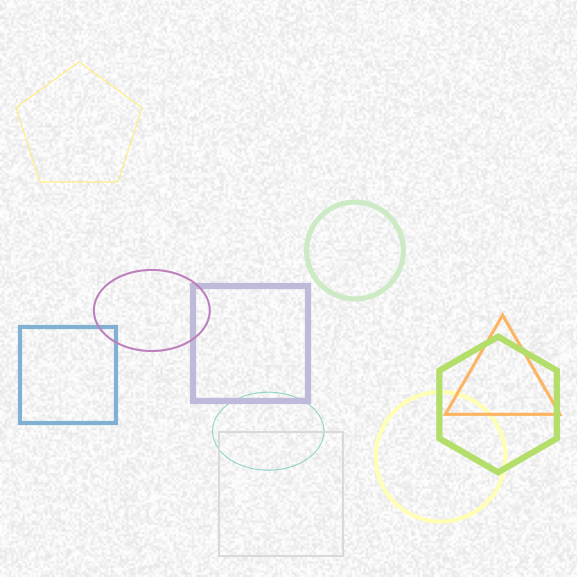[{"shape": "oval", "thickness": 0.5, "radius": 0.48, "center": [0.464, 0.252]}, {"shape": "circle", "thickness": 2, "radius": 0.56, "center": [0.763, 0.208]}, {"shape": "square", "thickness": 3, "radius": 0.5, "center": [0.434, 0.404]}, {"shape": "square", "thickness": 2, "radius": 0.42, "center": [0.118, 0.35]}, {"shape": "triangle", "thickness": 1.5, "radius": 0.57, "center": [0.87, 0.339]}, {"shape": "hexagon", "thickness": 3, "radius": 0.59, "center": [0.863, 0.299]}, {"shape": "square", "thickness": 1, "radius": 0.53, "center": [0.487, 0.144]}, {"shape": "oval", "thickness": 1, "radius": 0.5, "center": [0.263, 0.462]}, {"shape": "circle", "thickness": 2.5, "radius": 0.42, "center": [0.615, 0.565]}, {"shape": "pentagon", "thickness": 0.5, "radius": 0.57, "center": [0.137, 0.777]}]